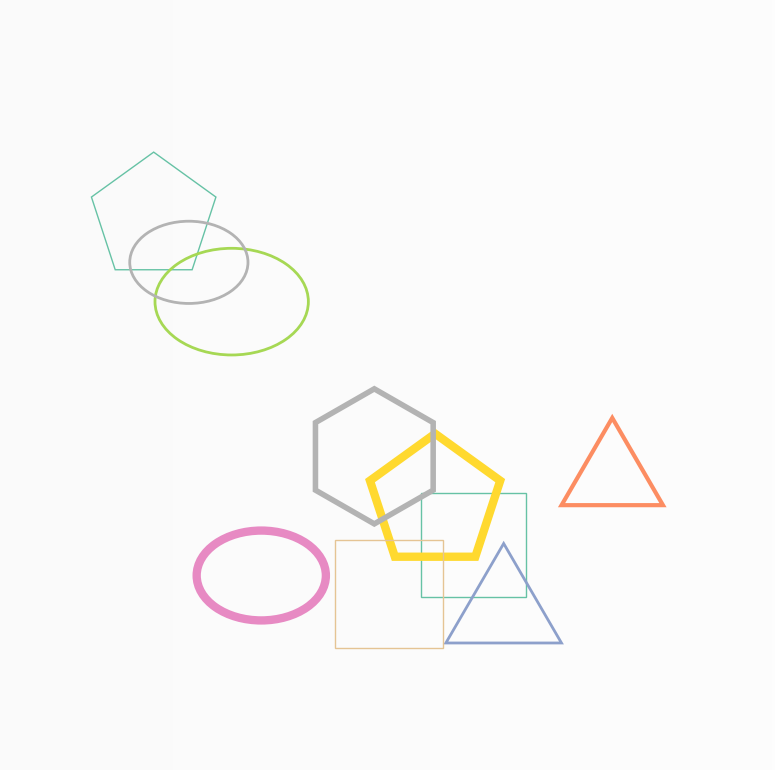[{"shape": "square", "thickness": 0.5, "radius": 0.34, "center": [0.611, 0.292]}, {"shape": "pentagon", "thickness": 0.5, "radius": 0.42, "center": [0.198, 0.718]}, {"shape": "triangle", "thickness": 1.5, "radius": 0.38, "center": [0.79, 0.382]}, {"shape": "triangle", "thickness": 1, "radius": 0.43, "center": [0.65, 0.208]}, {"shape": "oval", "thickness": 3, "radius": 0.42, "center": [0.337, 0.253]}, {"shape": "oval", "thickness": 1, "radius": 0.49, "center": [0.299, 0.608]}, {"shape": "pentagon", "thickness": 3, "radius": 0.44, "center": [0.561, 0.348]}, {"shape": "square", "thickness": 0.5, "radius": 0.35, "center": [0.502, 0.229]}, {"shape": "hexagon", "thickness": 2, "radius": 0.44, "center": [0.483, 0.407]}, {"shape": "oval", "thickness": 1, "radius": 0.38, "center": [0.244, 0.659]}]